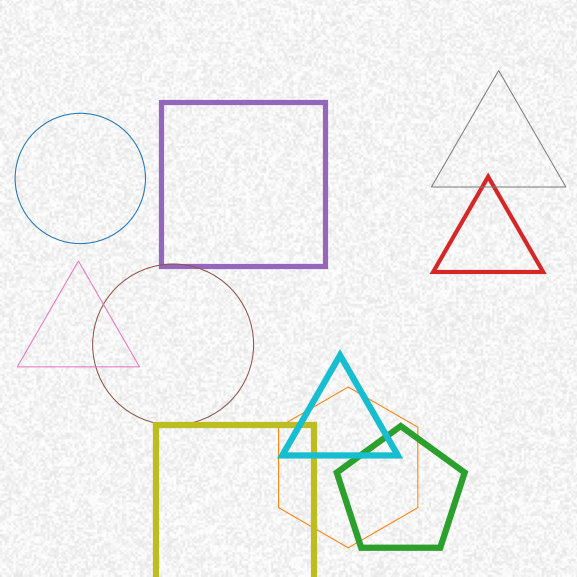[{"shape": "circle", "thickness": 0.5, "radius": 0.56, "center": [0.139, 0.69]}, {"shape": "hexagon", "thickness": 0.5, "radius": 0.7, "center": [0.603, 0.19]}, {"shape": "pentagon", "thickness": 3, "radius": 0.58, "center": [0.694, 0.145]}, {"shape": "triangle", "thickness": 2, "radius": 0.55, "center": [0.845, 0.583]}, {"shape": "square", "thickness": 2.5, "radius": 0.71, "center": [0.421, 0.681]}, {"shape": "circle", "thickness": 0.5, "radius": 0.7, "center": [0.3, 0.403]}, {"shape": "triangle", "thickness": 0.5, "radius": 0.61, "center": [0.136, 0.425]}, {"shape": "triangle", "thickness": 0.5, "radius": 0.67, "center": [0.863, 0.743]}, {"shape": "square", "thickness": 3, "radius": 0.69, "center": [0.407, 0.125]}, {"shape": "triangle", "thickness": 3, "radius": 0.58, "center": [0.589, 0.268]}]